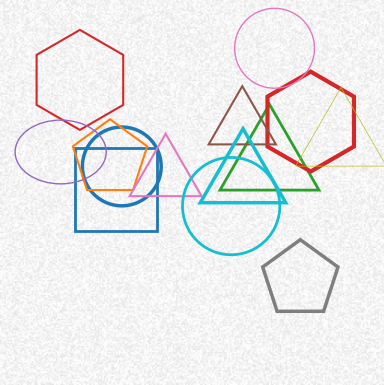[{"shape": "square", "thickness": 2, "radius": 0.53, "center": [0.302, 0.508]}, {"shape": "circle", "thickness": 2.5, "radius": 0.51, "center": [0.316, 0.568]}, {"shape": "pentagon", "thickness": 1.5, "radius": 0.51, "center": [0.286, 0.589]}, {"shape": "triangle", "thickness": 2, "radius": 0.74, "center": [0.7, 0.58]}, {"shape": "hexagon", "thickness": 3, "radius": 0.65, "center": [0.807, 0.684]}, {"shape": "hexagon", "thickness": 1.5, "radius": 0.65, "center": [0.208, 0.792]}, {"shape": "oval", "thickness": 1, "radius": 0.59, "center": [0.158, 0.605]}, {"shape": "triangle", "thickness": 1.5, "radius": 0.5, "center": [0.629, 0.675]}, {"shape": "triangle", "thickness": 1.5, "radius": 0.54, "center": [0.43, 0.544]}, {"shape": "circle", "thickness": 1, "radius": 0.52, "center": [0.713, 0.875]}, {"shape": "pentagon", "thickness": 2.5, "radius": 0.51, "center": [0.78, 0.275]}, {"shape": "triangle", "thickness": 0.5, "radius": 0.68, "center": [0.886, 0.637]}, {"shape": "triangle", "thickness": 2.5, "radius": 0.64, "center": [0.631, 0.538]}, {"shape": "circle", "thickness": 2, "radius": 0.63, "center": [0.6, 0.465]}]